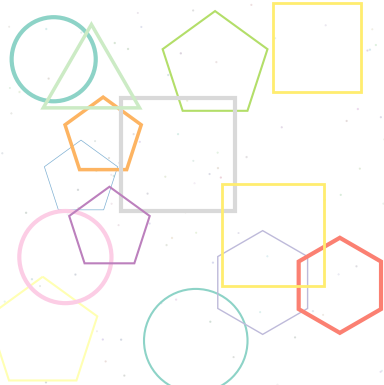[{"shape": "circle", "thickness": 3, "radius": 0.55, "center": [0.139, 0.846]}, {"shape": "circle", "thickness": 1.5, "radius": 0.67, "center": [0.508, 0.115]}, {"shape": "pentagon", "thickness": 1.5, "radius": 0.74, "center": [0.111, 0.132]}, {"shape": "hexagon", "thickness": 1, "radius": 0.67, "center": [0.682, 0.266]}, {"shape": "hexagon", "thickness": 3, "radius": 0.62, "center": [0.883, 0.259]}, {"shape": "pentagon", "thickness": 0.5, "radius": 0.5, "center": [0.21, 0.536]}, {"shape": "pentagon", "thickness": 2.5, "radius": 0.52, "center": [0.268, 0.644]}, {"shape": "pentagon", "thickness": 1.5, "radius": 0.72, "center": [0.559, 0.828]}, {"shape": "circle", "thickness": 3, "radius": 0.6, "center": [0.17, 0.332]}, {"shape": "square", "thickness": 3, "radius": 0.74, "center": [0.461, 0.599]}, {"shape": "pentagon", "thickness": 1.5, "radius": 0.55, "center": [0.284, 0.405]}, {"shape": "triangle", "thickness": 2.5, "radius": 0.72, "center": [0.237, 0.792]}, {"shape": "square", "thickness": 2, "radius": 0.57, "center": [0.823, 0.876]}, {"shape": "square", "thickness": 2, "radius": 0.66, "center": [0.709, 0.389]}]